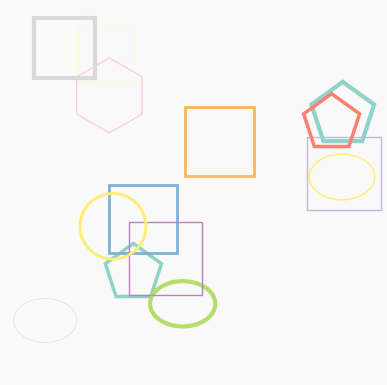[{"shape": "pentagon", "thickness": 2.5, "radius": 0.38, "center": [0.344, 0.291]}, {"shape": "pentagon", "thickness": 3, "radius": 0.43, "center": [0.885, 0.702]}, {"shape": "square", "thickness": 0.5, "radius": 0.36, "center": [0.275, 0.86]}, {"shape": "square", "thickness": 1, "radius": 0.48, "center": [0.888, 0.549]}, {"shape": "pentagon", "thickness": 2.5, "radius": 0.38, "center": [0.856, 0.681]}, {"shape": "square", "thickness": 2, "radius": 0.44, "center": [0.369, 0.431]}, {"shape": "square", "thickness": 2, "radius": 0.44, "center": [0.566, 0.633]}, {"shape": "oval", "thickness": 3, "radius": 0.42, "center": [0.471, 0.211]}, {"shape": "hexagon", "thickness": 1, "radius": 0.49, "center": [0.282, 0.752]}, {"shape": "square", "thickness": 3, "radius": 0.39, "center": [0.167, 0.876]}, {"shape": "square", "thickness": 1, "radius": 0.47, "center": [0.427, 0.328]}, {"shape": "oval", "thickness": 0.5, "radius": 0.41, "center": [0.117, 0.167]}, {"shape": "oval", "thickness": 1, "radius": 0.42, "center": [0.883, 0.54]}, {"shape": "circle", "thickness": 2, "radius": 0.43, "center": [0.292, 0.412]}]